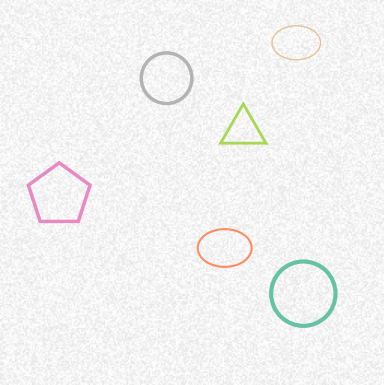[{"shape": "circle", "thickness": 3, "radius": 0.42, "center": [0.788, 0.237]}, {"shape": "oval", "thickness": 1.5, "radius": 0.35, "center": [0.584, 0.356]}, {"shape": "pentagon", "thickness": 2.5, "radius": 0.42, "center": [0.154, 0.493]}, {"shape": "triangle", "thickness": 2, "radius": 0.34, "center": [0.632, 0.662]}, {"shape": "oval", "thickness": 1, "radius": 0.32, "center": [0.77, 0.889]}, {"shape": "circle", "thickness": 2.5, "radius": 0.33, "center": [0.433, 0.797]}]